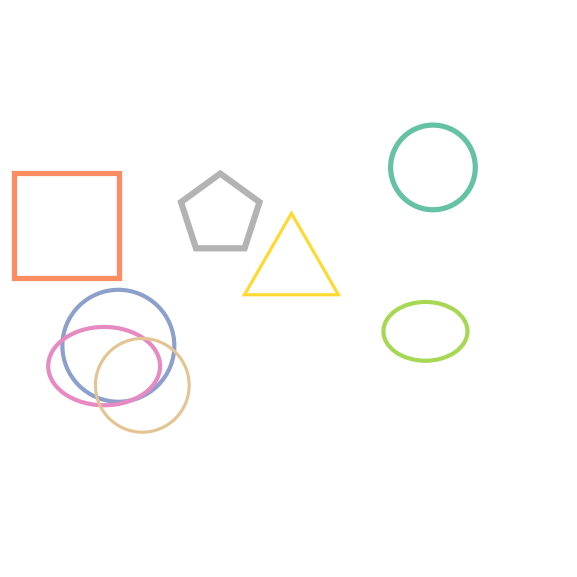[{"shape": "circle", "thickness": 2.5, "radius": 0.37, "center": [0.75, 0.709]}, {"shape": "square", "thickness": 2.5, "radius": 0.45, "center": [0.115, 0.609]}, {"shape": "circle", "thickness": 2, "radius": 0.48, "center": [0.205, 0.4]}, {"shape": "oval", "thickness": 2, "radius": 0.48, "center": [0.18, 0.365]}, {"shape": "oval", "thickness": 2, "radius": 0.36, "center": [0.737, 0.425]}, {"shape": "triangle", "thickness": 1.5, "radius": 0.47, "center": [0.505, 0.536]}, {"shape": "circle", "thickness": 1.5, "radius": 0.41, "center": [0.246, 0.332]}, {"shape": "pentagon", "thickness": 3, "radius": 0.36, "center": [0.381, 0.627]}]